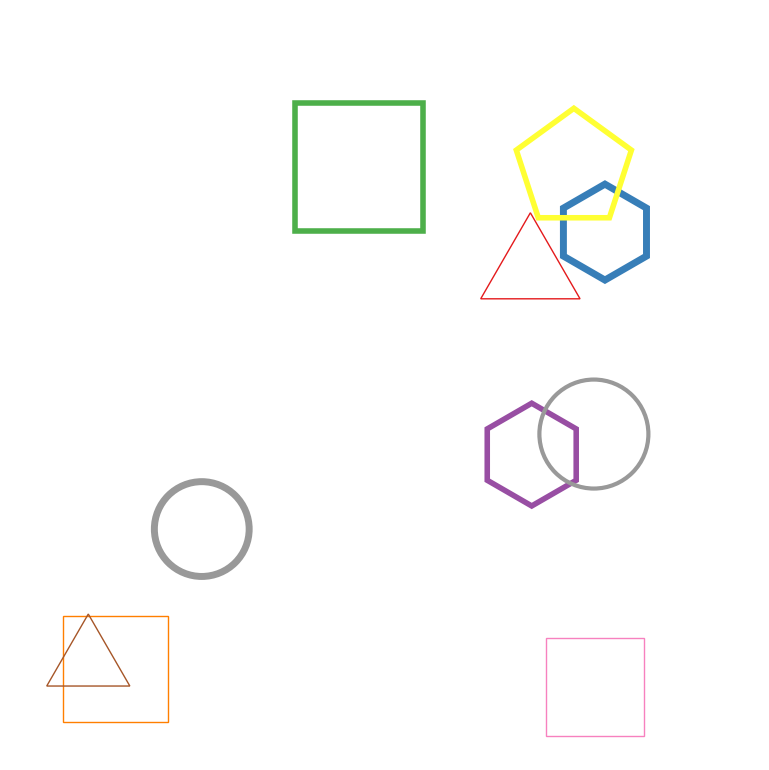[{"shape": "triangle", "thickness": 0.5, "radius": 0.37, "center": [0.689, 0.649]}, {"shape": "hexagon", "thickness": 2.5, "radius": 0.31, "center": [0.786, 0.699]}, {"shape": "square", "thickness": 2, "radius": 0.42, "center": [0.467, 0.783]}, {"shape": "hexagon", "thickness": 2, "radius": 0.33, "center": [0.691, 0.41]}, {"shape": "square", "thickness": 0.5, "radius": 0.34, "center": [0.15, 0.131]}, {"shape": "pentagon", "thickness": 2, "radius": 0.39, "center": [0.745, 0.781]}, {"shape": "triangle", "thickness": 0.5, "radius": 0.31, "center": [0.115, 0.14]}, {"shape": "square", "thickness": 0.5, "radius": 0.32, "center": [0.773, 0.108]}, {"shape": "circle", "thickness": 2.5, "radius": 0.31, "center": [0.262, 0.313]}, {"shape": "circle", "thickness": 1.5, "radius": 0.35, "center": [0.771, 0.436]}]